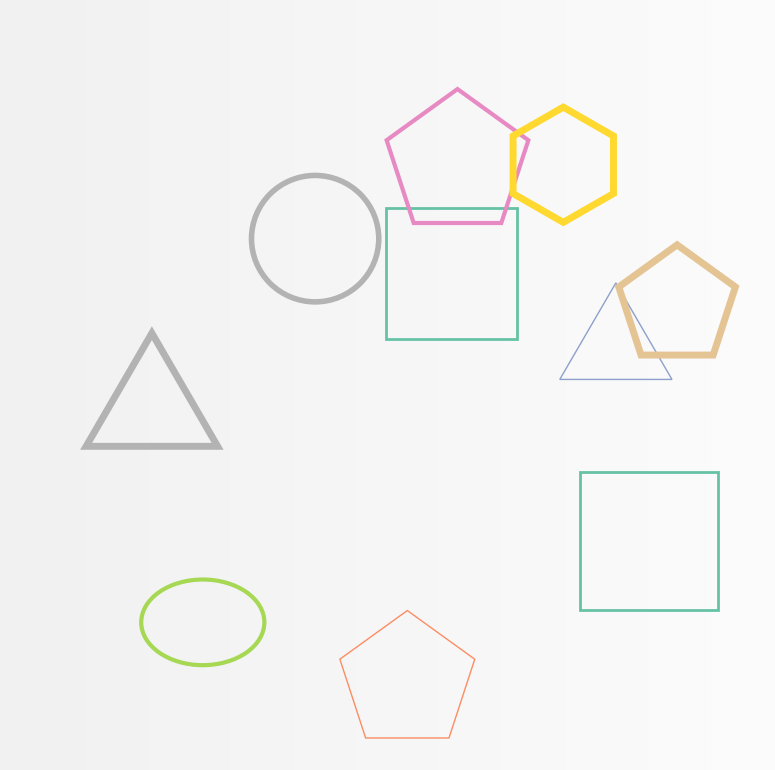[{"shape": "square", "thickness": 1, "radius": 0.45, "center": [0.838, 0.297]}, {"shape": "square", "thickness": 1, "radius": 0.42, "center": [0.583, 0.645]}, {"shape": "pentagon", "thickness": 0.5, "radius": 0.46, "center": [0.526, 0.116]}, {"shape": "triangle", "thickness": 0.5, "radius": 0.42, "center": [0.795, 0.549]}, {"shape": "pentagon", "thickness": 1.5, "radius": 0.48, "center": [0.59, 0.788]}, {"shape": "oval", "thickness": 1.5, "radius": 0.4, "center": [0.262, 0.192]}, {"shape": "hexagon", "thickness": 2.5, "radius": 0.37, "center": [0.727, 0.786]}, {"shape": "pentagon", "thickness": 2.5, "radius": 0.4, "center": [0.874, 0.603]}, {"shape": "triangle", "thickness": 2.5, "radius": 0.49, "center": [0.196, 0.469]}, {"shape": "circle", "thickness": 2, "radius": 0.41, "center": [0.407, 0.69]}]